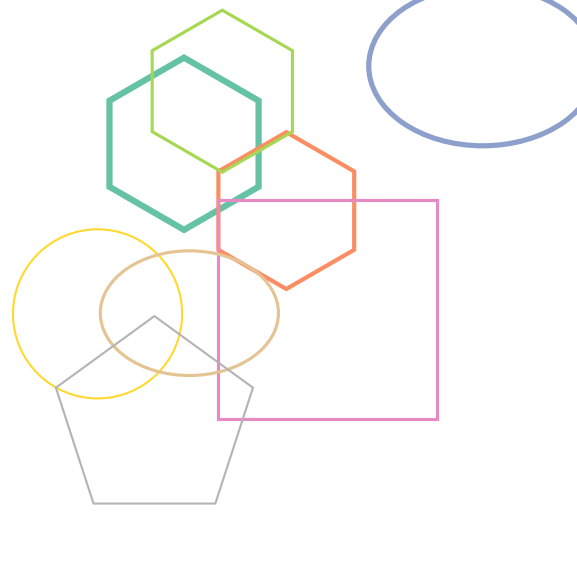[{"shape": "hexagon", "thickness": 3, "radius": 0.75, "center": [0.319, 0.75]}, {"shape": "hexagon", "thickness": 2, "radius": 0.68, "center": [0.496, 0.634]}, {"shape": "oval", "thickness": 2.5, "radius": 0.99, "center": [0.836, 0.885]}, {"shape": "square", "thickness": 1.5, "radius": 0.95, "center": [0.567, 0.463]}, {"shape": "hexagon", "thickness": 1.5, "radius": 0.7, "center": [0.385, 0.841]}, {"shape": "circle", "thickness": 1, "radius": 0.73, "center": [0.169, 0.456]}, {"shape": "oval", "thickness": 1.5, "radius": 0.77, "center": [0.328, 0.457]}, {"shape": "pentagon", "thickness": 1, "radius": 0.9, "center": [0.267, 0.272]}]